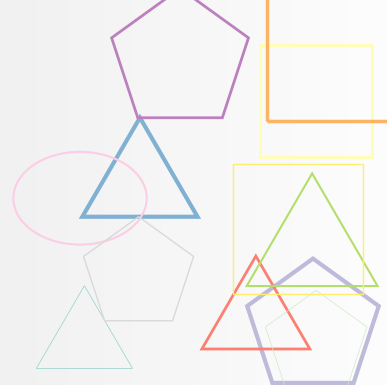[{"shape": "triangle", "thickness": 0.5, "radius": 0.72, "center": [0.218, 0.115]}, {"shape": "square", "thickness": 2, "radius": 0.73, "center": [0.815, 0.737]}, {"shape": "pentagon", "thickness": 3, "radius": 0.89, "center": [0.808, 0.15]}, {"shape": "triangle", "thickness": 2, "radius": 0.8, "center": [0.66, 0.174]}, {"shape": "triangle", "thickness": 3, "radius": 0.86, "center": [0.361, 0.523]}, {"shape": "square", "thickness": 2.5, "radius": 0.99, "center": [0.886, 0.884]}, {"shape": "triangle", "thickness": 1.5, "radius": 0.98, "center": [0.805, 0.355]}, {"shape": "oval", "thickness": 1.5, "radius": 0.86, "center": [0.207, 0.485]}, {"shape": "pentagon", "thickness": 1, "radius": 0.75, "center": [0.358, 0.288]}, {"shape": "pentagon", "thickness": 2, "radius": 0.93, "center": [0.465, 0.844]}, {"shape": "pentagon", "thickness": 0.5, "radius": 0.69, "center": [0.816, 0.108]}, {"shape": "square", "thickness": 1, "radius": 0.84, "center": [0.769, 0.405]}]